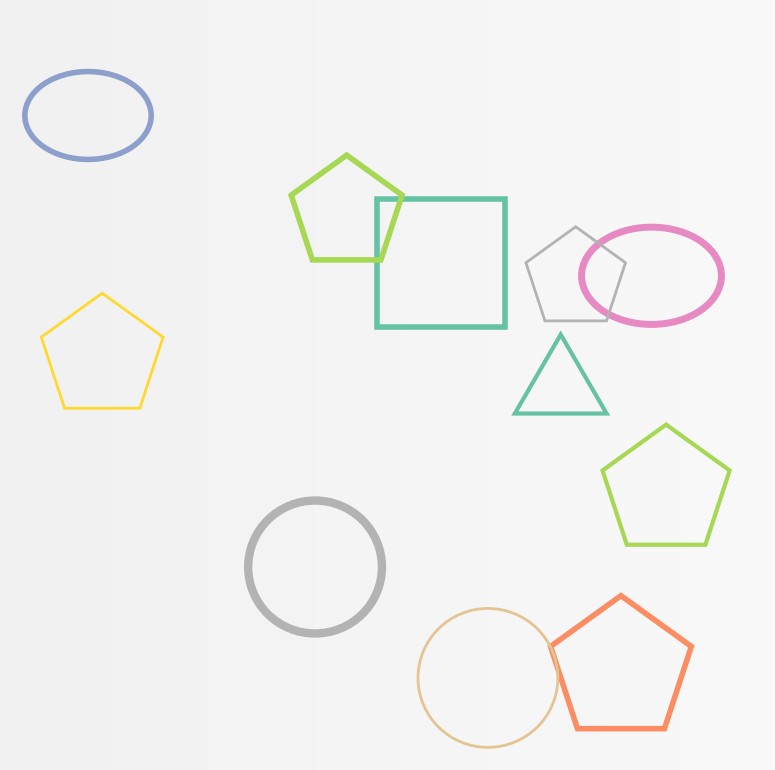[{"shape": "triangle", "thickness": 1.5, "radius": 0.34, "center": [0.724, 0.497]}, {"shape": "square", "thickness": 2, "radius": 0.41, "center": [0.569, 0.658]}, {"shape": "pentagon", "thickness": 2, "radius": 0.48, "center": [0.801, 0.131]}, {"shape": "oval", "thickness": 2, "radius": 0.41, "center": [0.114, 0.85]}, {"shape": "oval", "thickness": 2.5, "radius": 0.45, "center": [0.841, 0.642]}, {"shape": "pentagon", "thickness": 2, "radius": 0.38, "center": [0.447, 0.723]}, {"shape": "pentagon", "thickness": 1.5, "radius": 0.43, "center": [0.859, 0.362]}, {"shape": "pentagon", "thickness": 1, "radius": 0.41, "center": [0.132, 0.537]}, {"shape": "circle", "thickness": 1, "radius": 0.45, "center": [0.63, 0.12]}, {"shape": "circle", "thickness": 3, "radius": 0.43, "center": [0.407, 0.264]}, {"shape": "pentagon", "thickness": 1, "radius": 0.34, "center": [0.743, 0.638]}]